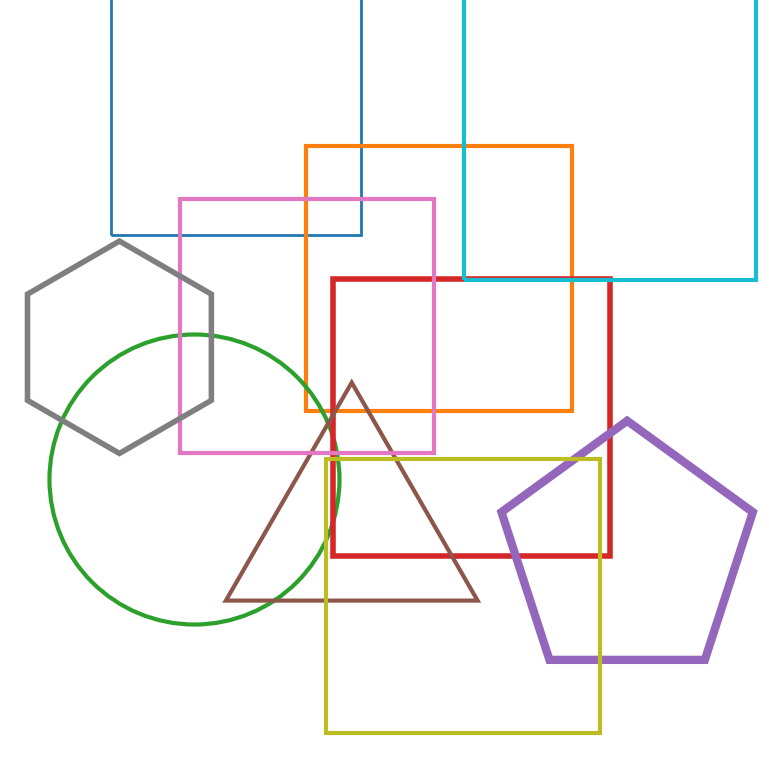[{"shape": "square", "thickness": 1, "radius": 0.81, "center": [0.306, 0.858]}, {"shape": "square", "thickness": 1.5, "radius": 0.86, "center": [0.57, 0.638]}, {"shape": "circle", "thickness": 1.5, "radius": 0.94, "center": [0.253, 0.377]}, {"shape": "square", "thickness": 2, "radius": 0.9, "center": [0.612, 0.458]}, {"shape": "pentagon", "thickness": 3, "radius": 0.86, "center": [0.814, 0.282]}, {"shape": "triangle", "thickness": 1.5, "radius": 0.94, "center": [0.457, 0.314]}, {"shape": "square", "thickness": 1.5, "radius": 0.82, "center": [0.399, 0.577]}, {"shape": "hexagon", "thickness": 2, "radius": 0.69, "center": [0.155, 0.549]}, {"shape": "square", "thickness": 1.5, "radius": 0.89, "center": [0.601, 0.226]}, {"shape": "square", "thickness": 1.5, "radius": 0.95, "center": [0.792, 0.826]}]